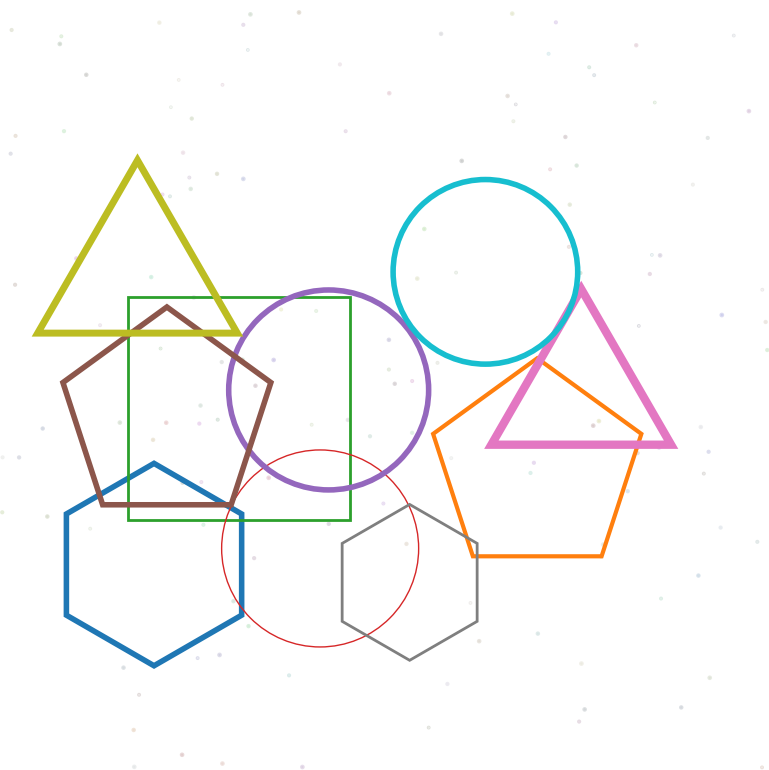[{"shape": "hexagon", "thickness": 2, "radius": 0.66, "center": [0.2, 0.267]}, {"shape": "pentagon", "thickness": 1.5, "radius": 0.71, "center": [0.698, 0.393]}, {"shape": "square", "thickness": 1, "radius": 0.72, "center": [0.31, 0.47]}, {"shape": "circle", "thickness": 0.5, "radius": 0.64, "center": [0.416, 0.288]}, {"shape": "circle", "thickness": 2, "radius": 0.65, "center": [0.427, 0.494]}, {"shape": "pentagon", "thickness": 2, "radius": 0.71, "center": [0.217, 0.459]}, {"shape": "triangle", "thickness": 3, "radius": 0.67, "center": [0.755, 0.49]}, {"shape": "hexagon", "thickness": 1, "radius": 0.51, "center": [0.532, 0.244]}, {"shape": "triangle", "thickness": 2.5, "radius": 0.75, "center": [0.179, 0.642]}, {"shape": "circle", "thickness": 2, "radius": 0.6, "center": [0.63, 0.647]}]